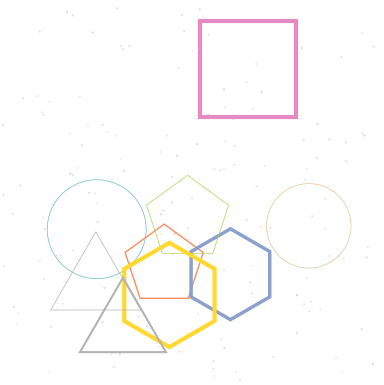[{"shape": "circle", "thickness": 0.5, "radius": 0.64, "center": [0.251, 0.405]}, {"shape": "pentagon", "thickness": 1, "radius": 0.53, "center": [0.426, 0.311]}, {"shape": "hexagon", "thickness": 2.5, "radius": 0.59, "center": [0.598, 0.288]}, {"shape": "square", "thickness": 3, "radius": 0.63, "center": [0.645, 0.82]}, {"shape": "pentagon", "thickness": 0.5, "radius": 0.56, "center": [0.487, 0.433]}, {"shape": "hexagon", "thickness": 3, "radius": 0.68, "center": [0.44, 0.234]}, {"shape": "circle", "thickness": 0.5, "radius": 0.55, "center": [0.802, 0.413]}, {"shape": "triangle", "thickness": 0.5, "radius": 0.68, "center": [0.249, 0.262]}, {"shape": "triangle", "thickness": 1.5, "radius": 0.64, "center": [0.319, 0.15]}]